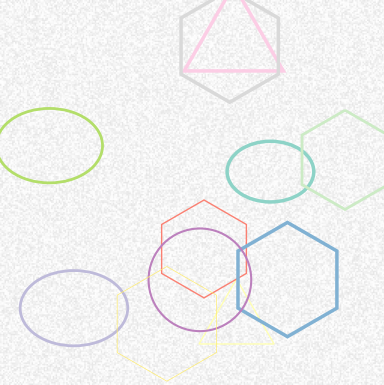[{"shape": "oval", "thickness": 2.5, "radius": 0.56, "center": [0.702, 0.554]}, {"shape": "triangle", "thickness": 1, "radius": 0.56, "center": [0.614, 0.163]}, {"shape": "oval", "thickness": 2, "radius": 0.7, "center": [0.192, 0.2]}, {"shape": "hexagon", "thickness": 1, "radius": 0.64, "center": [0.53, 0.353]}, {"shape": "hexagon", "thickness": 2.5, "radius": 0.74, "center": [0.747, 0.274]}, {"shape": "oval", "thickness": 2, "radius": 0.69, "center": [0.128, 0.622]}, {"shape": "triangle", "thickness": 2.5, "radius": 0.74, "center": [0.607, 0.89]}, {"shape": "hexagon", "thickness": 2.5, "radius": 0.73, "center": [0.597, 0.88]}, {"shape": "circle", "thickness": 1.5, "radius": 0.67, "center": [0.519, 0.273]}, {"shape": "hexagon", "thickness": 2, "radius": 0.64, "center": [0.896, 0.585]}, {"shape": "hexagon", "thickness": 0.5, "radius": 0.74, "center": [0.433, 0.159]}]